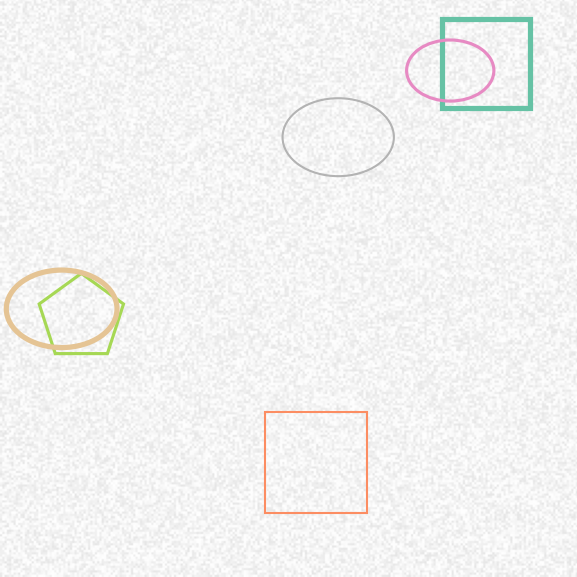[{"shape": "square", "thickness": 2.5, "radius": 0.38, "center": [0.842, 0.889]}, {"shape": "square", "thickness": 1, "radius": 0.44, "center": [0.547, 0.198]}, {"shape": "oval", "thickness": 1.5, "radius": 0.38, "center": [0.78, 0.877]}, {"shape": "pentagon", "thickness": 1.5, "radius": 0.38, "center": [0.141, 0.449]}, {"shape": "oval", "thickness": 2.5, "radius": 0.48, "center": [0.107, 0.464]}, {"shape": "oval", "thickness": 1, "radius": 0.48, "center": [0.586, 0.762]}]